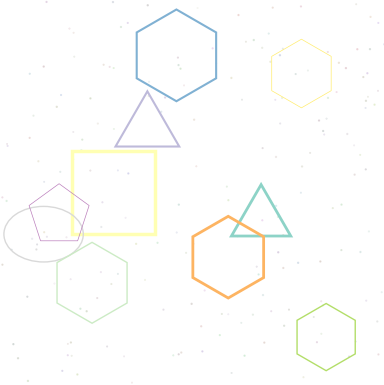[{"shape": "triangle", "thickness": 2, "radius": 0.44, "center": [0.678, 0.431]}, {"shape": "square", "thickness": 2.5, "radius": 0.54, "center": [0.294, 0.5]}, {"shape": "triangle", "thickness": 1.5, "radius": 0.48, "center": [0.383, 0.667]}, {"shape": "hexagon", "thickness": 1.5, "radius": 0.6, "center": [0.458, 0.856]}, {"shape": "hexagon", "thickness": 2, "radius": 0.53, "center": [0.593, 0.332]}, {"shape": "hexagon", "thickness": 1, "radius": 0.44, "center": [0.847, 0.124]}, {"shape": "oval", "thickness": 1, "radius": 0.52, "center": [0.113, 0.392]}, {"shape": "pentagon", "thickness": 0.5, "radius": 0.41, "center": [0.153, 0.441]}, {"shape": "hexagon", "thickness": 1, "radius": 0.53, "center": [0.239, 0.265]}, {"shape": "hexagon", "thickness": 0.5, "radius": 0.45, "center": [0.783, 0.809]}]